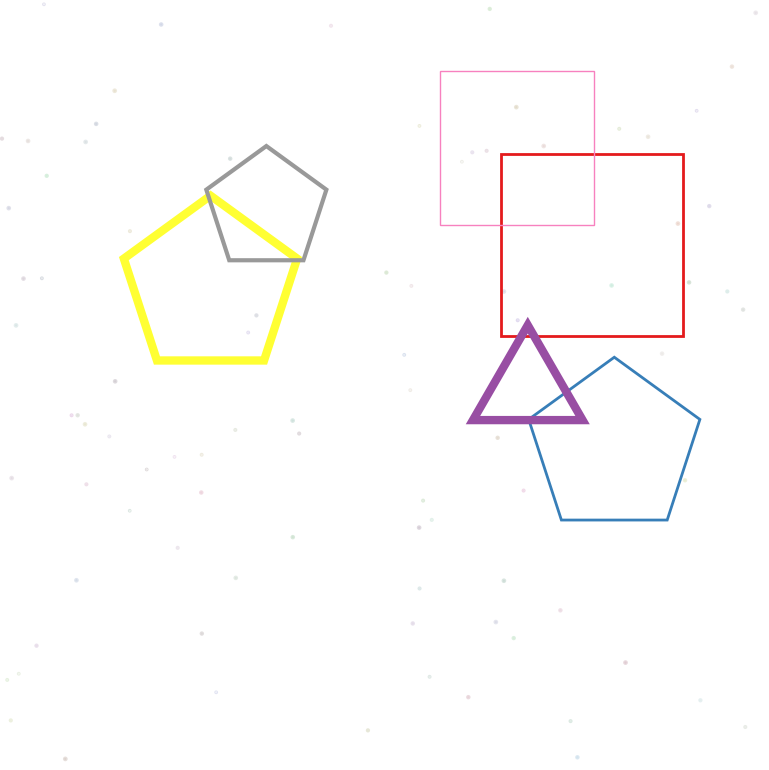[{"shape": "square", "thickness": 1, "radius": 0.59, "center": [0.768, 0.681]}, {"shape": "pentagon", "thickness": 1, "radius": 0.58, "center": [0.798, 0.419]}, {"shape": "triangle", "thickness": 3, "radius": 0.41, "center": [0.685, 0.496]}, {"shape": "pentagon", "thickness": 3, "radius": 0.59, "center": [0.273, 0.628]}, {"shape": "square", "thickness": 0.5, "radius": 0.5, "center": [0.672, 0.808]}, {"shape": "pentagon", "thickness": 1.5, "radius": 0.41, "center": [0.346, 0.728]}]